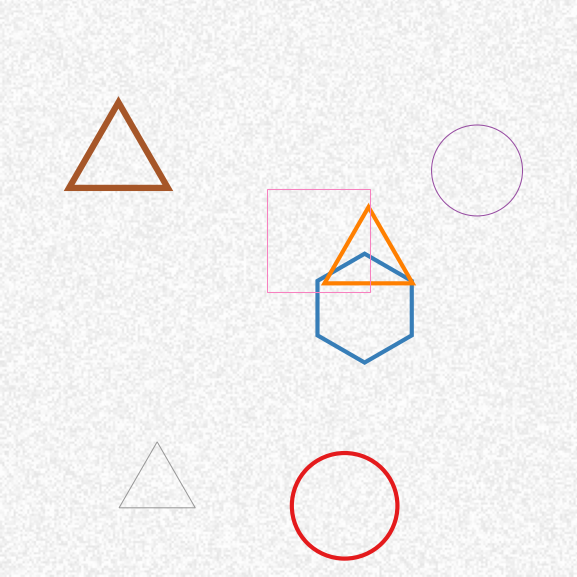[{"shape": "circle", "thickness": 2, "radius": 0.46, "center": [0.597, 0.123]}, {"shape": "hexagon", "thickness": 2, "radius": 0.47, "center": [0.631, 0.466]}, {"shape": "circle", "thickness": 0.5, "radius": 0.39, "center": [0.826, 0.704]}, {"shape": "triangle", "thickness": 2, "radius": 0.44, "center": [0.638, 0.553]}, {"shape": "triangle", "thickness": 3, "radius": 0.49, "center": [0.205, 0.723]}, {"shape": "square", "thickness": 0.5, "radius": 0.45, "center": [0.552, 0.582]}, {"shape": "triangle", "thickness": 0.5, "radius": 0.38, "center": [0.272, 0.158]}]